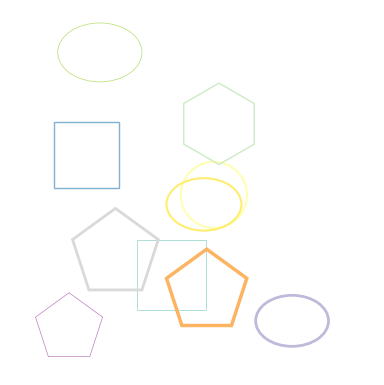[{"shape": "square", "thickness": 0.5, "radius": 0.45, "center": [0.445, 0.286]}, {"shape": "circle", "thickness": 1.5, "radius": 0.43, "center": [0.556, 0.494]}, {"shape": "oval", "thickness": 2, "radius": 0.47, "center": [0.759, 0.167]}, {"shape": "square", "thickness": 1, "radius": 0.43, "center": [0.225, 0.598]}, {"shape": "pentagon", "thickness": 2.5, "radius": 0.55, "center": [0.537, 0.243]}, {"shape": "oval", "thickness": 0.5, "radius": 0.55, "center": [0.259, 0.864]}, {"shape": "pentagon", "thickness": 2, "radius": 0.59, "center": [0.3, 0.342]}, {"shape": "pentagon", "thickness": 0.5, "radius": 0.46, "center": [0.179, 0.148]}, {"shape": "hexagon", "thickness": 1, "radius": 0.53, "center": [0.569, 0.678]}, {"shape": "oval", "thickness": 1.5, "radius": 0.49, "center": [0.53, 0.469]}]